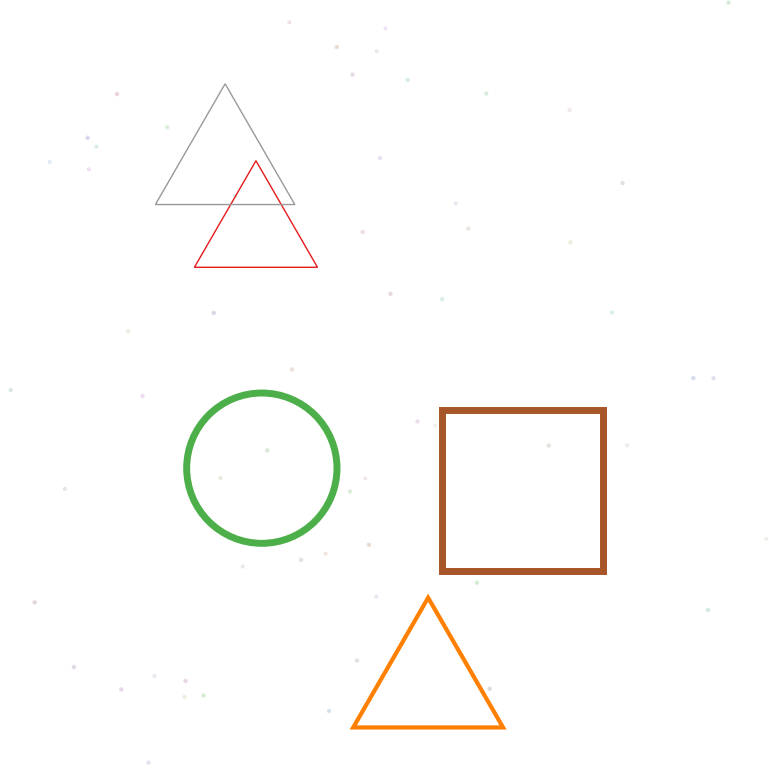[{"shape": "triangle", "thickness": 0.5, "radius": 0.46, "center": [0.332, 0.699]}, {"shape": "circle", "thickness": 2.5, "radius": 0.49, "center": [0.34, 0.392]}, {"shape": "triangle", "thickness": 1.5, "radius": 0.56, "center": [0.556, 0.111]}, {"shape": "square", "thickness": 2.5, "radius": 0.52, "center": [0.678, 0.363]}, {"shape": "triangle", "thickness": 0.5, "radius": 0.52, "center": [0.292, 0.787]}]